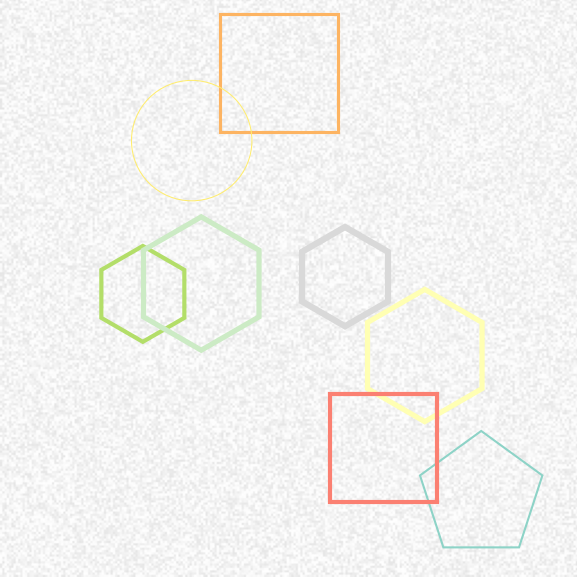[{"shape": "pentagon", "thickness": 1, "radius": 0.56, "center": [0.833, 0.141]}, {"shape": "hexagon", "thickness": 2.5, "radius": 0.57, "center": [0.736, 0.384]}, {"shape": "square", "thickness": 2, "radius": 0.47, "center": [0.664, 0.224]}, {"shape": "square", "thickness": 1.5, "radius": 0.51, "center": [0.483, 0.872]}, {"shape": "hexagon", "thickness": 2, "radius": 0.41, "center": [0.247, 0.49]}, {"shape": "hexagon", "thickness": 3, "radius": 0.43, "center": [0.597, 0.52]}, {"shape": "hexagon", "thickness": 2.5, "radius": 0.58, "center": [0.348, 0.508]}, {"shape": "circle", "thickness": 0.5, "radius": 0.52, "center": [0.332, 0.756]}]